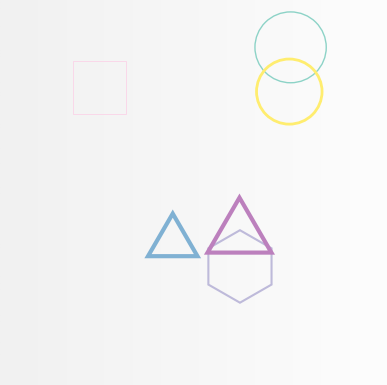[{"shape": "circle", "thickness": 1, "radius": 0.46, "center": [0.75, 0.877]}, {"shape": "hexagon", "thickness": 1.5, "radius": 0.47, "center": [0.619, 0.308]}, {"shape": "triangle", "thickness": 3, "radius": 0.37, "center": [0.446, 0.371]}, {"shape": "square", "thickness": 0.5, "radius": 0.34, "center": [0.257, 0.772]}, {"shape": "triangle", "thickness": 3, "radius": 0.48, "center": [0.618, 0.391]}, {"shape": "circle", "thickness": 2, "radius": 0.42, "center": [0.747, 0.762]}]